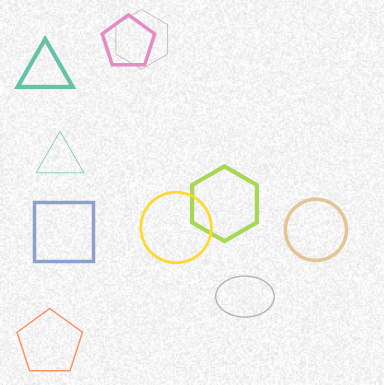[{"shape": "triangle", "thickness": 0.5, "radius": 0.36, "center": [0.156, 0.587]}, {"shape": "triangle", "thickness": 3, "radius": 0.41, "center": [0.117, 0.816]}, {"shape": "pentagon", "thickness": 1, "radius": 0.45, "center": [0.129, 0.109]}, {"shape": "square", "thickness": 2.5, "radius": 0.38, "center": [0.164, 0.398]}, {"shape": "pentagon", "thickness": 2.5, "radius": 0.36, "center": [0.334, 0.89]}, {"shape": "hexagon", "thickness": 3, "radius": 0.49, "center": [0.583, 0.471]}, {"shape": "circle", "thickness": 2, "radius": 0.46, "center": [0.457, 0.409]}, {"shape": "circle", "thickness": 2.5, "radius": 0.4, "center": [0.821, 0.403]}, {"shape": "oval", "thickness": 1, "radius": 0.38, "center": [0.636, 0.23]}, {"shape": "hexagon", "thickness": 0.5, "radius": 0.39, "center": [0.368, 0.898]}]